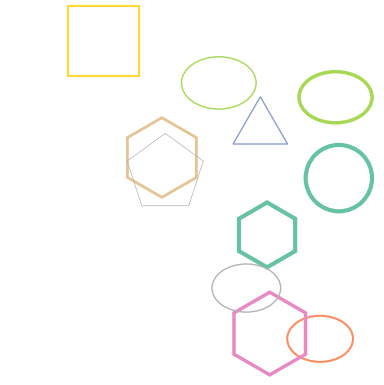[{"shape": "circle", "thickness": 3, "radius": 0.43, "center": [0.88, 0.537]}, {"shape": "hexagon", "thickness": 3, "radius": 0.42, "center": [0.694, 0.39]}, {"shape": "oval", "thickness": 1.5, "radius": 0.43, "center": [0.831, 0.12]}, {"shape": "triangle", "thickness": 1, "radius": 0.41, "center": [0.676, 0.667]}, {"shape": "hexagon", "thickness": 2.5, "radius": 0.54, "center": [0.701, 0.134]}, {"shape": "oval", "thickness": 1, "radius": 0.48, "center": [0.568, 0.785]}, {"shape": "oval", "thickness": 2.5, "radius": 0.47, "center": [0.872, 0.747]}, {"shape": "square", "thickness": 1.5, "radius": 0.46, "center": [0.269, 0.894]}, {"shape": "hexagon", "thickness": 2, "radius": 0.52, "center": [0.421, 0.591]}, {"shape": "pentagon", "thickness": 0.5, "radius": 0.52, "center": [0.429, 0.55]}, {"shape": "oval", "thickness": 1, "radius": 0.45, "center": [0.64, 0.252]}]